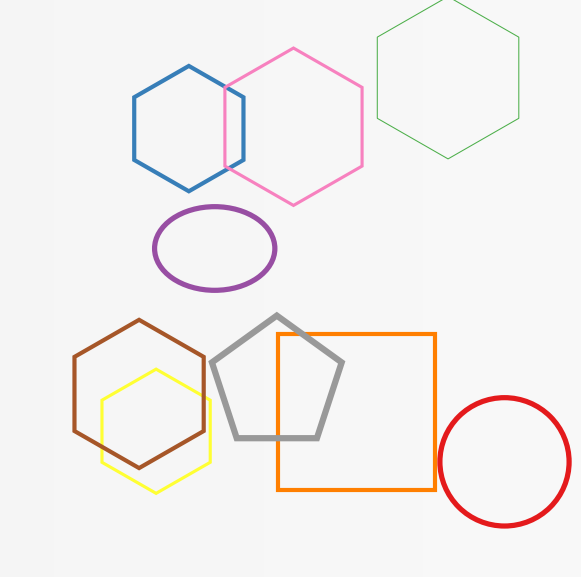[{"shape": "circle", "thickness": 2.5, "radius": 0.56, "center": [0.868, 0.199]}, {"shape": "hexagon", "thickness": 2, "radius": 0.54, "center": [0.325, 0.776]}, {"shape": "hexagon", "thickness": 0.5, "radius": 0.7, "center": [0.771, 0.865]}, {"shape": "oval", "thickness": 2.5, "radius": 0.52, "center": [0.369, 0.569]}, {"shape": "square", "thickness": 2, "radius": 0.68, "center": [0.613, 0.286]}, {"shape": "hexagon", "thickness": 1.5, "radius": 0.54, "center": [0.269, 0.252]}, {"shape": "hexagon", "thickness": 2, "radius": 0.64, "center": [0.239, 0.317]}, {"shape": "hexagon", "thickness": 1.5, "radius": 0.68, "center": [0.505, 0.78]}, {"shape": "pentagon", "thickness": 3, "radius": 0.59, "center": [0.476, 0.335]}]